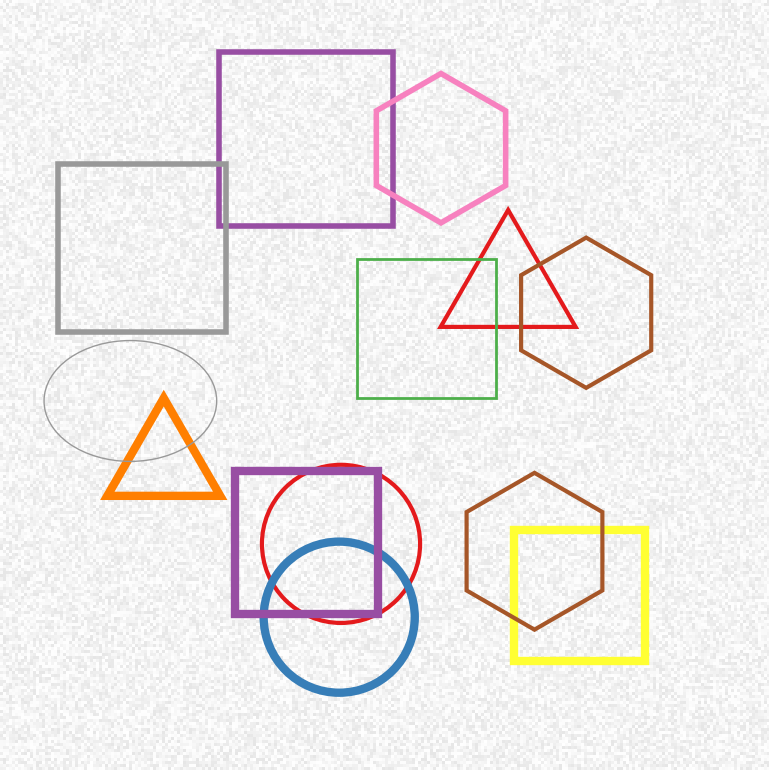[{"shape": "circle", "thickness": 1.5, "radius": 0.51, "center": [0.443, 0.294]}, {"shape": "triangle", "thickness": 1.5, "radius": 0.51, "center": [0.66, 0.626]}, {"shape": "circle", "thickness": 3, "radius": 0.49, "center": [0.441, 0.198]}, {"shape": "square", "thickness": 1, "radius": 0.45, "center": [0.554, 0.574]}, {"shape": "square", "thickness": 3, "radius": 0.46, "center": [0.398, 0.295]}, {"shape": "square", "thickness": 2, "radius": 0.56, "center": [0.397, 0.819]}, {"shape": "triangle", "thickness": 3, "radius": 0.42, "center": [0.213, 0.398]}, {"shape": "square", "thickness": 3, "radius": 0.43, "center": [0.752, 0.226]}, {"shape": "hexagon", "thickness": 1.5, "radius": 0.49, "center": [0.761, 0.594]}, {"shape": "hexagon", "thickness": 1.5, "radius": 0.51, "center": [0.694, 0.284]}, {"shape": "hexagon", "thickness": 2, "radius": 0.48, "center": [0.573, 0.808]}, {"shape": "oval", "thickness": 0.5, "radius": 0.56, "center": [0.169, 0.479]}, {"shape": "square", "thickness": 2, "radius": 0.55, "center": [0.184, 0.678]}]